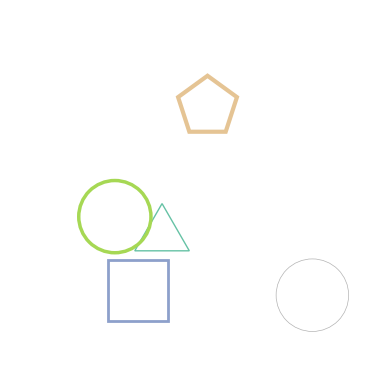[{"shape": "triangle", "thickness": 1, "radius": 0.41, "center": [0.421, 0.389]}, {"shape": "square", "thickness": 2, "radius": 0.39, "center": [0.358, 0.245]}, {"shape": "circle", "thickness": 2.5, "radius": 0.47, "center": [0.298, 0.437]}, {"shape": "pentagon", "thickness": 3, "radius": 0.4, "center": [0.539, 0.723]}, {"shape": "circle", "thickness": 0.5, "radius": 0.47, "center": [0.811, 0.233]}]